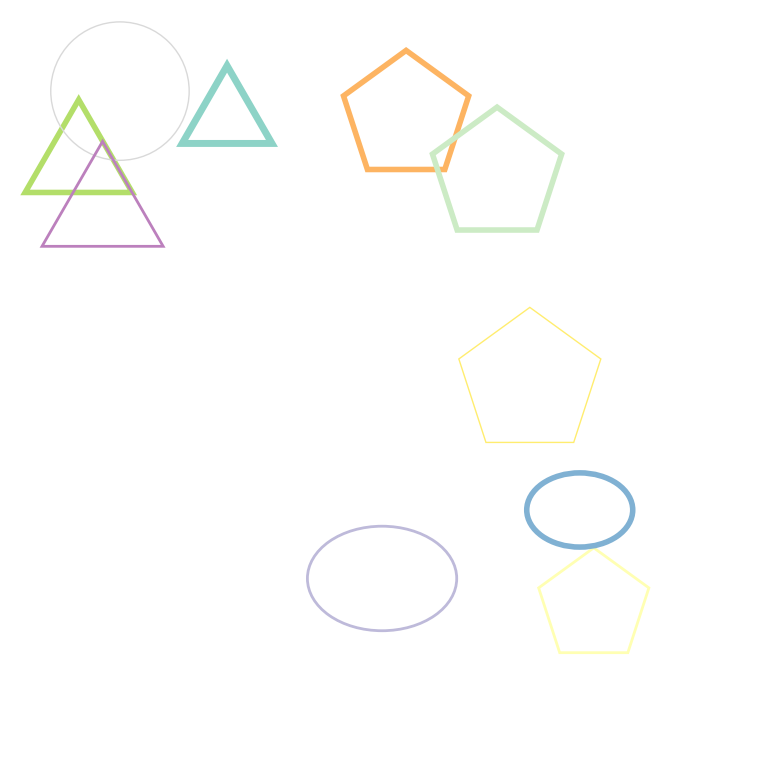[{"shape": "triangle", "thickness": 2.5, "radius": 0.34, "center": [0.295, 0.847]}, {"shape": "pentagon", "thickness": 1, "radius": 0.38, "center": [0.771, 0.213]}, {"shape": "oval", "thickness": 1, "radius": 0.48, "center": [0.496, 0.249]}, {"shape": "oval", "thickness": 2, "radius": 0.34, "center": [0.753, 0.338]}, {"shape": "pentagon", "thickness": 2, "radius": 0.43, "center": [0.527, 0.849]}, {"shape": "triangle", "thickness": 2, "radius": 0.4, "center": [0.102, 0.79]}, {"shape": "circle", "thickness": 0.5, "radius": 0.45, "center": [0.156, 0.882]}, {"shape": "triangle", "thickness": 1, "radius": 0.45, "center": [0.133, 0.726]}, {"shape": "pentagon", "thickness": 2, "radius": 0.44, "center": [0.646, 0.773]}, {"shape": "pentagon", "thickness": 0.5, "radius": 0.48, "center": [0.688, 0.504]}]